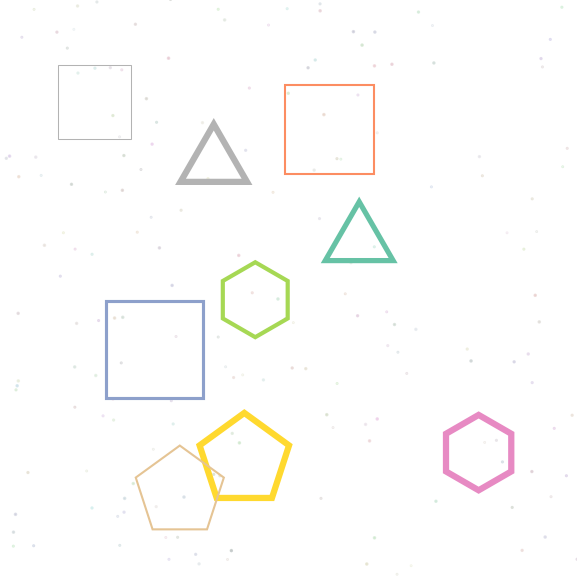[{"shape": "triangle", "thickness": 2.5, "radius": 0.34, "center": [0.622, 0.582]}, {"shape": "square", "thickness": 1, "radius": 0.39, "center": [0.571, 0.775]}, {"shape": "square", "thickness": 1.5, "radius": 0.42, "center": [0.268, 0.394]}, {"shape": "hexagon", "thickness": 3, "radius": 0.33, "center": [0.829, 0.215]}, {"shape": "hexagon", "thickness": 2, "radius": 0.32, "center": [0.442, 0.48]}, {"shape": "pentagon", "thickness": 3, "radius": 0.41, "center": [0.423, 0.203]}, {"shape": "pentagon", "thickness": 1, "radius": 0.4, "center": [0.311, 0.147]}, {"shape": "square", "thickness": 0.5, "radius": 0.32, "center": [0.163, 0.823]}, {"shape": "triangle", "thickness": 3, "radius": 0.33, "center": [0.37, 0.717]}]